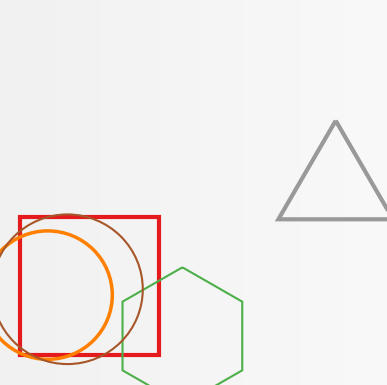[{"shape": "square", "thickness": 3, "radius": 0.9, "center": [0.231, 0.258]}, {"shape": "hexagon", "thickness": 1.5, "radius": 0.89, "center": [0.471, 0.127]}, {"shape": "circle", "thickness": 2.5, "radius": 0.83, "center": [0.123, 0.234]}, {"shape": "circle", "thickness": 1.5, "radius": 0.97, "center": [0.174, 0.249]}, {"shape": "triangle", "thickness": 3, "radius": 0.85, "center": [0.866, 0.516]}]